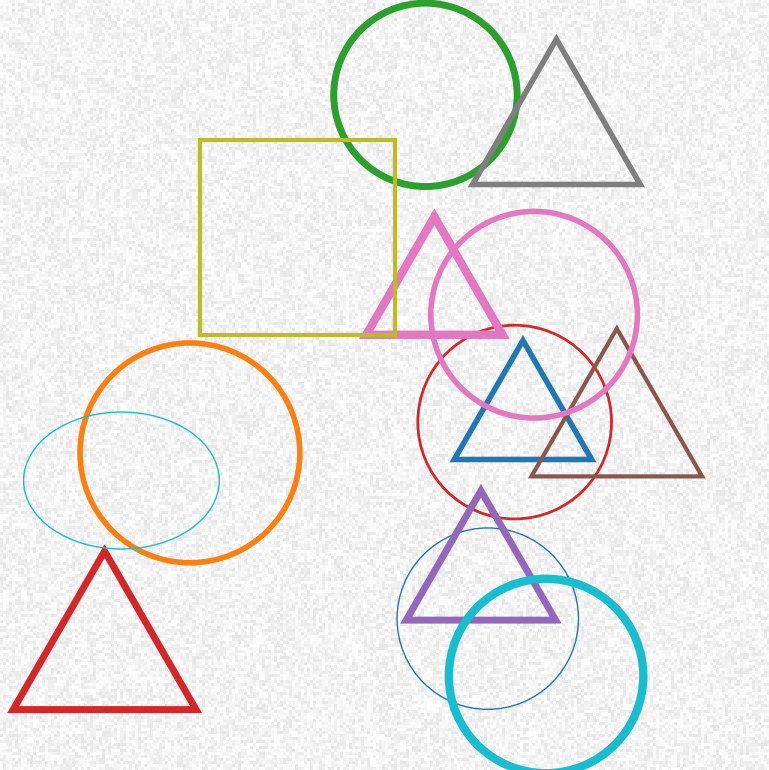[{"shape": "circle", "thickness": 0.5, "radius": 0.59, "center": [0.633, 0.197]}, {"shape": "triangle", "thickness": 2, "radius": 0.52, "center": [0.679, 0.455]}, {"shape": "circle", "thickness": 2, "radius": 0.71, "center": [0.247, 0.412]}, {"shape": "circle", "thickness": 2.5, "radius": 0.6, "center": [0.553, 0.877]}, {"shape": "circle", "thickness": 1, "radius": 0.63, "center": [0.668, 0.452]}, {"shape": "triangle", "thickness": 2.5, "radius": 0.69, "center": [0.136, 0.147]}, {"shape": "triangle", "thickness": 2.5, "radius": 0.56, "center": [0.625, 0.251]}, {"shape": "triangle", "thickness": 1.5, "radius": 0.64, "center": [0.801, 0.445]}, {"shape": "triangle", "thickness": 3, "radius": 0.51, "center": [0.564, 0.616]}, {"shape": "circle", "thickness": 2, "radius": 0.67, "center": [0.694, 0.591]}, {"shape": "triangle", "thickness": 2, "radius": 0.63, "center": [0.723, 0.823]}, {"shape": "square", "thickness": 1.5, "radius": 0.63, "center": [0.387, 0.692]}, {"shape": "oval", "thickness": 0.5, "radius": 0.64, "center": [0.158, 0.376]}, {"shape": "circle", "thickness": 3, "radius": 0.63, "center": [0.709, 0.122]}]